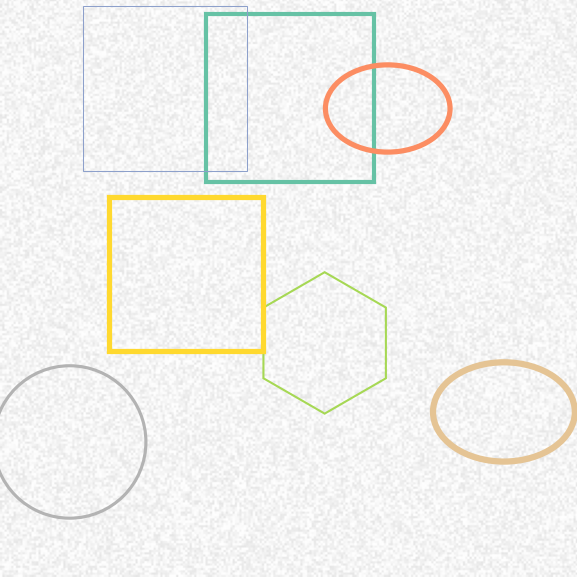[{"shape": "square", "thickness": 2, "radius": 0.73, "center": [0.502, 0.829]}, {"shape": "oval", "thickness": 2.5, "radius": 0.54, "center": [0.671, 0.811]}, {"shape": "square", "thickness": 0.5, "radius": 0.71, "center": [0.285, 0.846]}, {"shape": "hexagon", "thickness": 1, "radius": 0.61, "center": [0.562, 0.405]}, {"shape": "square", "thickness": 2.5, "radius": 0.67, "center": [0.322, 0.525]}, {"shape": "oval", "thickness": 3, "radius": 0.61, "center": [0.873, 0.286]}, {"shape": "circle", "thickness": 1.5, "radius": 0.66, "center": [0.121, 0.234]}]